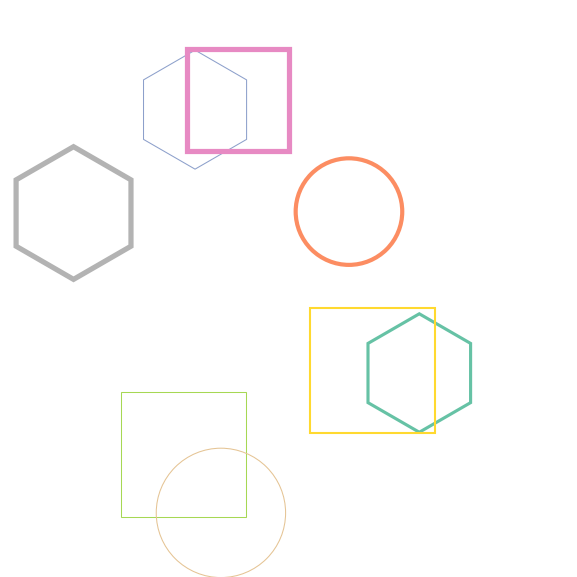[{"shape": "hexagon", "thickness": 1.5, "radius": 0.51, "center": [0.726, 0.353]}, {"shape": "circle", "thickness": 2, "radius": 0.46, "center": [0.604, 0.633]}, {"shape": "hexagon", "thickness": 0.5, "radius": 0.52, "center": [0.338, 0.809]}, {"shape": "square", "thickness": 2.5, "radius": 0.44, "center": [0.412, 0.826]}, {"shape": "square", "thickness": 0.5, "radius": 0.54, "center": [0.318, 0.212]}, {"shape": "square", "thickness": 1, "radius": 0.54, "center": [0.645, 0.358]}, {"shape": "circle", "thickness": 0.5, "radius": 0.56, "center": [0.383, 0.111]}, {"shape": "hexagon", "thickness": 2.5, "radius": 0.57, "center": [0.127, 0.63]}]